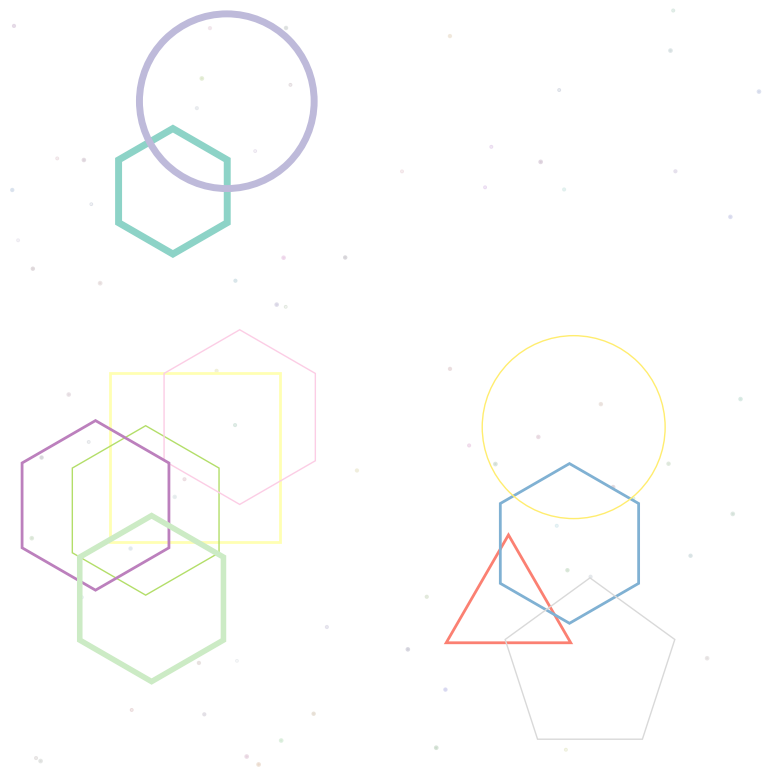[{"shape": "hexagon", "thickness": 2.5, "radius": 0.41, "center": [0.225, 0.752]}, {"shape": "square", "thickness": 1, "radius": 0.55, "center": [0.253, 0.406]}, {"shape": "circle", "thickness": 2.5, "radius": 0.57, "center": [0.295, 0.869]}, {"shape": "triangle", "thickness": 1, "radius": 0.47, "center": [0.66, 0.212]}, {"shape": "hexagon", "thickness": 1, "radius": 0.52, "center": [0.74, 0.294]}, {"shape": "hexagon", "thickness": 0.5, "radius": 0.55, "center": [0.189, 0.337]}, {"shape": "hexagon", "thickness": 0.5, "radius": 0.57, "center": [0.311, 0.458]}, {"shape": "pentagon", "thickness": 0.5, "radius": 0.58, "center": [0.766, 0.134]}, {"shape": "hexagon", "thickness": 1, "radius": 0.55, "center": [0.124, 0.344]}, {"shape": "hexagon", "thickness": 2, "radius": 0.54, "center": [0.197, 0.223]}, {"shape": "circle", "thickness": 0.5, "radius": 0.59, "center": [0.745, 0.445]}]